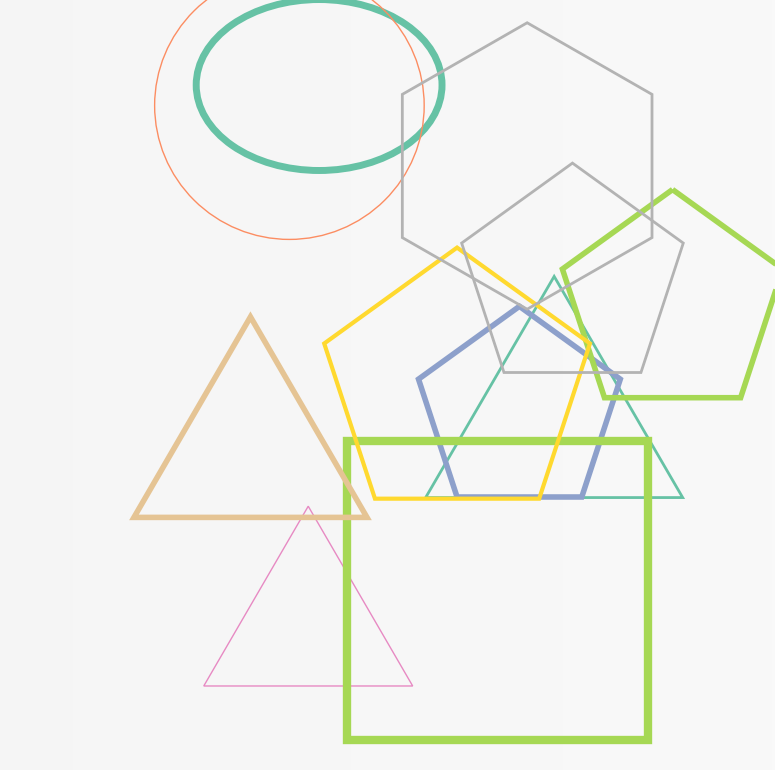[{"shape": "oval", "thickness": 2.5, "radius": 0.79, "center": [0.412, 0.89]}, {"shape": "triangle", "thickness": 1, "radius": 0.96, "center": [0.715, 0.45]}, {"shape": "circle", "thickness": 0.5, "radius": 0.87, "center": [0.373, 0.863]}, {"shape": "pentagon", "thickness": 2, "radius": 0.68, "center": [0.67, 0.465]}, {"shape": "triangle", "thickness": 0.5, "radius": 0.78, "center": [0.398, 0.187]}, {"shape": "pentagon", "thickness": 2, "radius": 0.75, "center": [0.868, 0.604]}, {"shape": "square", "thickness": 3, "radius": 0.97, "center": [0.642, 0.233]}, {"shape": "pentagon", "thickness": 1.5, "radius": 0.9, "center": [0.59, 0.498]}, {"shape": "triangle", "thickness": 2, "radius": 0.87, "center": [0.323, 0.415]}, {"shape": "pentagon", "thickness": 1, "radius": 0.75, "center": [0.739, 0.638]}, {"shape": "hexagon", "thickness": 1, "radius": 0.93, "center": [0.68, 0.784]}]